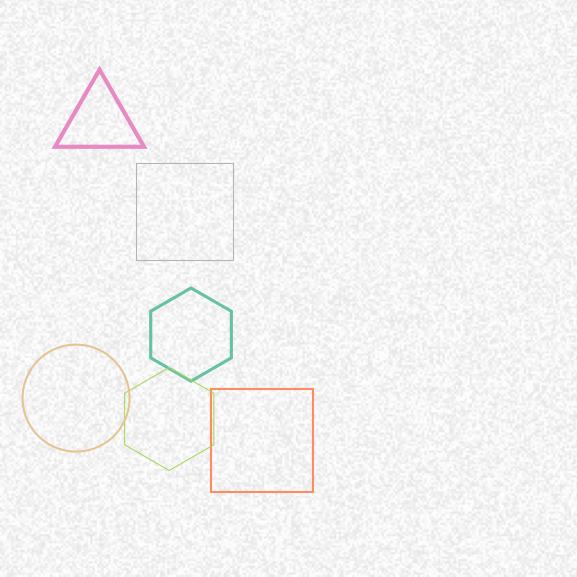[{"shape": "hexagon", "thickness": 1.5, "radius": 0.4, "center": [0.331, 0.42]}, {"shape": "square", "thickness": 1, "radius": 0.45, "center": [0.454, 0.237]}, {"shape": "triangle", "thickness": 2, "radius": 0.45, "center": [0.172, 0.789]}, {"shape": "hexagon", "thickness": 0.5, "radius": 0.45, "center": [0.293, 0.274]}, {"shape": "circle", "thickness": 1, "radius": 0.46, "center": [0.132, 0.31]}, {"shape": "square", "thickness": 0.5, "radius": 0.42, "center": [0.319, 0.633]}]